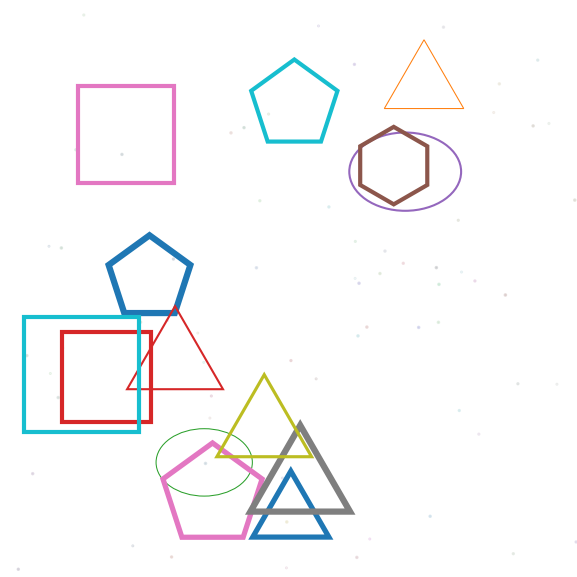[{"shape": "triangle", "thickness": 2.5, "radius": 0.38, "center": [0.504, 0.107]}, {"shape": "pentagon", "thickness": 3, "radius": 0.37, "center": [0.259, 0.517]}, {"shape": "triangle", "thickness": 0.5, "radius": 0.4, "center": [0.734, 0.851]}, {"shape": "oval", "thickness": 0.5, "radius": 0.42, "center": [0.354, 0.198]}, {"shape": "square", "thickness": 2, "radius": 0.39, "center": [0.184, 0.346]}, {"shape": "triangle", "thickness": 1, "radius": 0.48, "center": [0.303, 0.373]}, {"shape": "oval", "thickness": 1, "radius": 0.48, "center": [0.702, 0.702]}, {"shape": "hexagon", "thickness": 2, "radius": 0.34, "center": [0.682, 0.712]}, {"shape": "square", "thickness": 2, "radius": 0.42, "center": [0.218, 0.766]}, {"shape": "pentagon", "thickness": 2.5, "radius": 0.45, "center": [0.368, 0.142]}, {"shape": "triangle", "thickness": 3, "radius": 0.5, "center": [0.52, 0.163]}, {"shape": "triangle", "thickness": 1.5, "radius": 0.47, "center": [0.458, 0.256]}, {"shape": "square", "thickness": 2, "radius": 0.5, "center": [0.142, 0.351]}, {"shape": "pentagon", "thickness": 2, "radius": 0.39, "center": [0.51, 0.818]}]